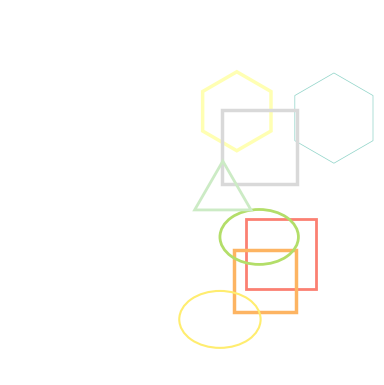[{"shape": "hexagon", "thickness": 0.5, "radius": 0.59, "center": [0.867, 0.693]}, {"shape": "hexagon", "thickness": 2.5, "radius": 0.51, "center": [0.615, 0.711]}, {"shape": "square", "thickness": 2, "radius": 0.45, "center": [0.73, 0.341]}, {"shape": "square", "thickness": 2.5, "radius": 0.41, "center": [0.688, 0.27]}, {"shape": "oval", "thickness": 2, "radius": 0.51, "center": [0.673, 0.385]}, {"shape": "square", "thickness": 2.5, "radius": 0.48, "center": [0.674, 0.618]}, {"shape": "triangle", "thickness": 2, "radius": 0.42, "center": [0.579, 0.497]}, {"shape": "oval", "thickness": 1.5, "radius": 0.53, "center": [0.571, 0.17]}]